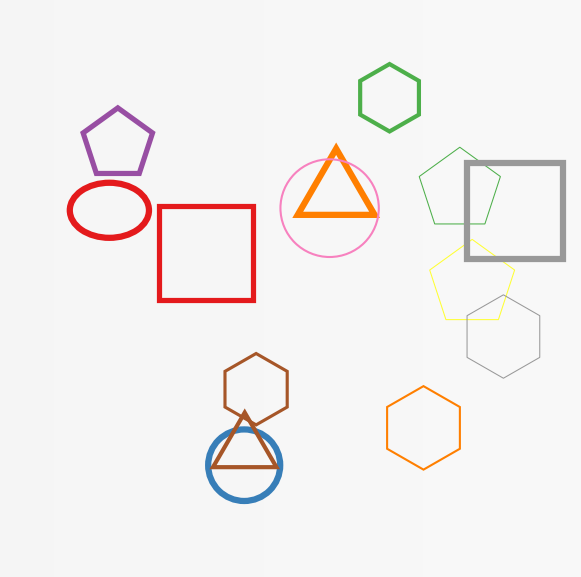[{"shape": "square", "thickness": 2.5, "radius": 0.41, "center": [0.354, 0.561]}, {"shape": "oval", "thickness": 3, "radius": 0.34, "center": [0.188, 0.635]}, {"shape": "circle", "thickness": 3, "radius": 0.31, "center": [0.42, 0.194]}, {"shape": "hexagon", "thickness": 2, "radius": 0.29, "center": [0.67, 0.83]}, {"shape": "pentagon", "thickness": 0.5, "radius": 0.37, "center": [0.791, 0.671]}, {"shape": "pentagon", "thickness": 2.5, "radius": 0.31, "center": [0.203, 0.75]}, {"shape": "triangle", "thickness": 3, "radius": 0.38, "center": [0.578, 0.665]}, {"shape": "hexagon", "thickness": 1, "radius": 0.36, "center": [0.729, 0.258]}, {"shape": "pentagon", "thickness": 0.5, "radius": 0.38, "center": [0.812, 0.508]}, {"shape": "hexagon", "thickness": 1.5, "radius": 0.31, "center": [0.441, 0.325]}, {"shape": "triangle", "thickness": 2, "radius": 0.32, "center": [0.421, 0.222]}, {"shape": "circle", "thickness": 1, "radius": 0.42, "center": [0.567, 0.639]}, {"shape": "hexagon", "thickness": 0.5, "radius": 0.36, "center": [0.866, 0.416]}, {"shape": "square", "thickness": 3, "radius": 0.41, "center": [0.886, 0.634]}]